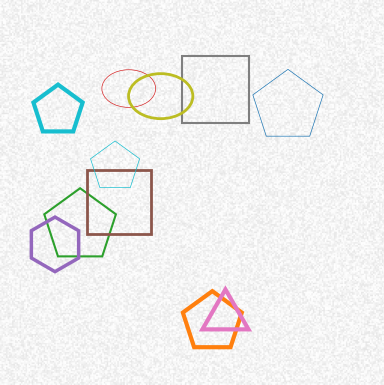[{"shape": "pentagon", "thickness": 0.5, "radius": 0.48, "center": [0.748, 0.724]}, {"shape": "pentagon", "thickness": 3, "radius": 0.4, "center": [0.552, 0.163]}, {"shape": "pentagon", "thickness": 1.5, "radius": 0.49, "center": [0.208, 0.413]}, {"shape": "oval", "thickness": 0.5, "radius": 0.35, "center": [0.334, 0.77]}, {"shape": "hexagon", "thickness": 2.5, "radius": 0.35, "center": [0.143, 0.365]}, {"shape": "square", "thickness": 2, "radius": 0.42, "center": [0.309, 0.476]}, {"shape": "triangle", "thickness": 3, "radius": 0.35, "center": [0.586, 0.179]}, {"shape": "square", "thickness": 1.5, "radius": 0.44, "center": [0.56, 0.768]}, {"shape": "oval", "thickness": 2, "radius": 0.42, "center": [0.417, 0.75]}, {"shape": "pentagon", "thickness": 0.5, "radius": 0.34, "center": [0.299, 0.567]}, {"shape": "pentagon", "thickness": 3, "radius": 0.34, "center": [0.151, 0.713]}]